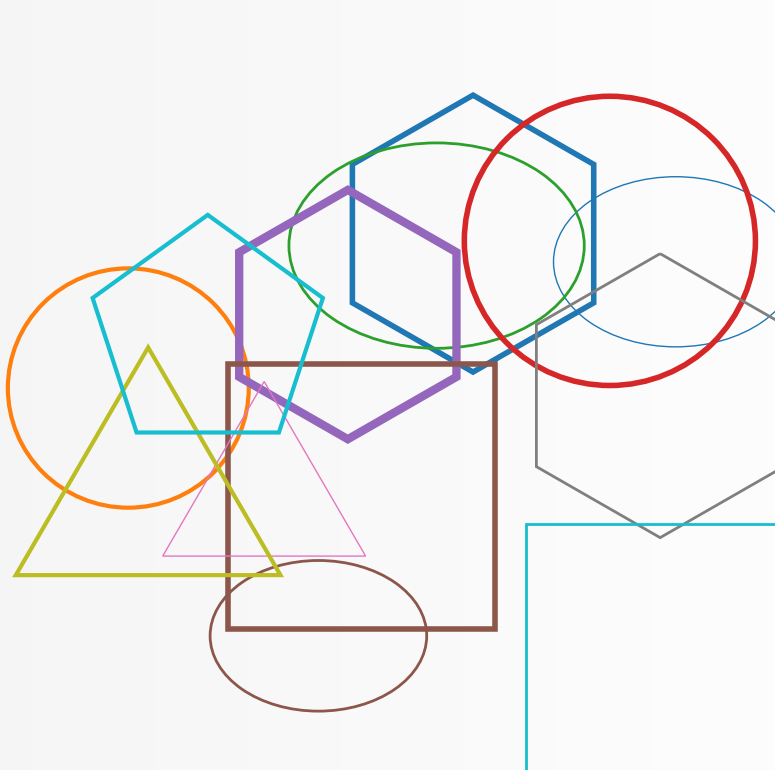[{"shape": "oval", "thickness": 0.5, "radius": 0.79, "center": [0.872, 0.66]}, {"shape": "hexagon", "thickness": 2, "radius": 0.9, "center": [0.61, 0.697]}, {"shape": "circle", "thickness": 1.5, "radius": 0.78, "center": [0.166, 0.496]}, {"shape": "oval", "thickness": 1, "radius": 0.95, "center": [0.563, 0.681]}, {"shape": "circle", "thickness": 2, "radius": 0.94, "center": [0.787, 0.687]}, {"shape": "hexagon", "thickness": 3, "radius": 0.81, "center": [0.449, 0.591]}, {"shape": "square", "thickness": 2, "radius": 0.86, "center": [0.466, 0.355]}, {"shape": "oval", "thickness": 1, "radius": 0.7, "center": [0.411, 0.174]}, {"shape": "triangle", "thickness": 0.5, "radius": 0.76, "center": [0.341, 0.353]}, {"shape": "hexagon", "thickness": 1, "radius": 0.92, "center": [0.852, 0.486]}, {"shape": "triangle", "thickness": 1.5, "radius": 0.99, "center": [0.191, 0.352]}, {"shape": "square", "thickness": 1, "radius": 0.88, "center": [0.854, 0.144]}, {"shape": "pentagon", "thickness": 1.5, "radius": 0.78, "center": [0.268, 0.565]}]